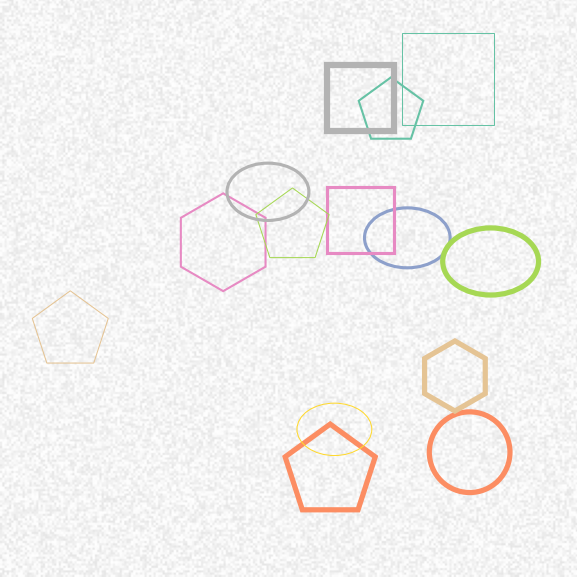[{"shape": "pentagon", "thickness": 1, "radius": 0.29, "center": [0.677, 0.806]}, {"shape": "square", "thickness": 0.5, "radius": 0.4, "center": [0.776, 0.863]}, {"shape": "circle", "thickness": 2.5, "radius": 0.35, "center": [0.813, 0.216]}, {"shape": "pentagon", "thickness": 2.5, "radius": 0.41, "center": [0.572, 0.183]}, {"shape": "oval", "thickness": 1.5, "radius": 0.37, "center": [0.705, 0.587]}, {"shape": "square", "thickness": 1.5, "radius": 0.29, "center": [0.625, 0.618]}, {"shape": "hexagon", "thickness": 1, "radius": 0.42, "center": [0.386, 0.58]}, {"shape": "pentagon", "thickness": 0.5, "radius": 0.33, "center": [0.506, 0.607]}, {"shape": "oval", "thickness": 2.5, "radius": 0.41, "center": [0.85, 0.546]}, {"shape": "oval", "thickness": 0.5, "radius": 0.32, "center": [0.579, 0.256]}, {"shape": "pentagon", "thickness": 0.5, "radius": 0.35, "center": [0.122, 0.426]}, {"shape": "hexagon", "thickness": 2.5, "radius": 0.3, "center": [0.788, 0.348]}, {"shape": "square", "thickness": 3, "radius": 0.29, "center": [0.624, 0.829]}, {"shape": "oval", "thickness": 1.5, "radius": 0.35, "center": [0.464, 0.667]}]